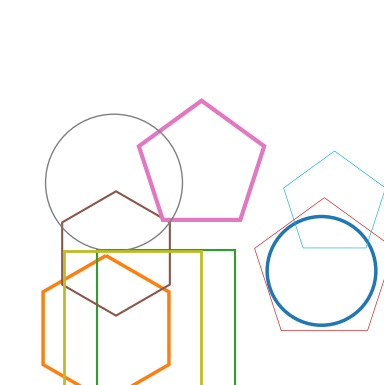[{"shape": "circle", "thickness": 2.5, "radius": 0.71, "center": [0.835, 0.296]}, {"shape": "hexagon", "thickness": 2.5, "radius": 0.94, "center": [0.275, 0.147]}, {"shape": "square", "thickness": 1.5, "radius": 0.89, "center": [0.431, 0.172]}, {"shape": "pentagon", "thickness": 0.5, "radius": 0.95, "center": [0.843, 0.296]}, {"shape": "hexagon", "thickness": 1.5, "radius": 0.81, "center": [0.301, 0.342]}, {"shape": "pentagon", "thickness": 3, "radius": 0.86, "center": [0.524, 0.567]}, {"shape": "circle", "thickness": 1, "radius": 0.89, "center": [0.296, 0.526]}, {"shape": "square", "thickness": 2, "radius": 0.89, "center": [0.344, 0.17]}, {"shape": "pentagon", "thickness": 0.5, "radius": 0.7, "center": [0.869, 0.469]}]